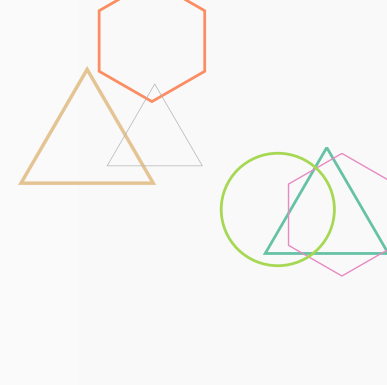[{"shape": "triangle", "thickness": 2, "radius": 0.92, "center": [0.843, 0.433]}, {"shape": "hexagon", "thickness": 2, "radius": 0.79, "center": [0.392, 0.893]}, {"shape": "hexagon", "thickness": 1, "radius": 0.8, "center": [0.882, 0.442]}, {"shape": "circle", "thickness": 2, "radius": 0.73, "center": [0.717, 0.456]}, {"shape": "triangle", "thickness": 2.5, "radius": 0.98, "center": [0.225, 0.623]}, {"shape": "triangle", "thickness": 0.5, "radius": 0.71, "center": [0.399, 0.64]}]